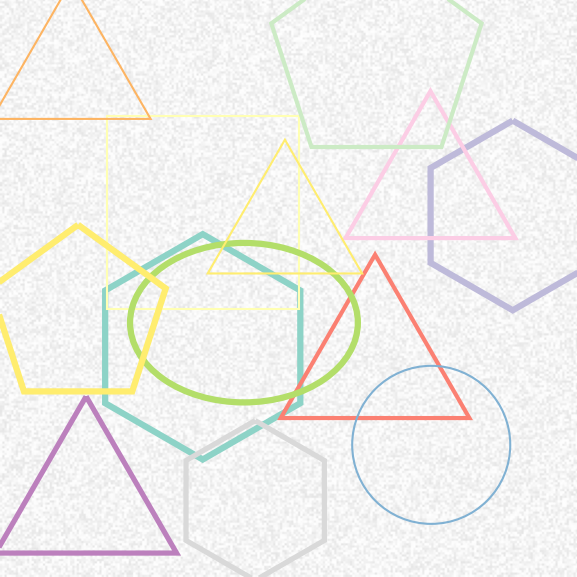[{"shape": "hexagon", "thickness": 3, "radius": 0.98, "center": [0.351, 0.399]}, {"shape": "square", "thickness": 1, "radius": 0.83, "center": [0.352, 0.631]}, {"shape": "hexagon", "thickness": 3, "radius": 0.82, "center": [0.888, 0.626]}, {"shape": "triangle", "thickness": 2, "radius": 0.94, "center": [0.649, 0.37]}, {"shape": "circle", "thickness": 1, "radius": 0.68, "center": [0.747, 0.229]}, {"shape": "triangle", "thickness": 1, "radius": 0.79, "center": [0.123, 0.873]}, {"shape": "oval", "thickness": 3, "radius": 0.99, "center": [0.422, 0.44]}, {"shape": "triangle", "thickness": 2, "radius": 0.85, "center": [0.745, 0.672]}, {"shape": "hexagon", "thickness": 2.5, "radius": 0.69, "center": [0.442, 0.133]}, {"shape": "triangle", "thickness": 2.5, "radius": 0.9, "center": [0.149, 0.132]}, {"shape": "pentagon", "thickness": 2, "radius": 0.96, "center": [0.652, 0.899]}, {"shape": "triangle", "thickness": 1, "radius": 0.77, "center": [0.493, 0.603]}, {"shape": "pentagon", "thickness": 3, "radius": 0.8, "center": [0.135, 0.45]}]